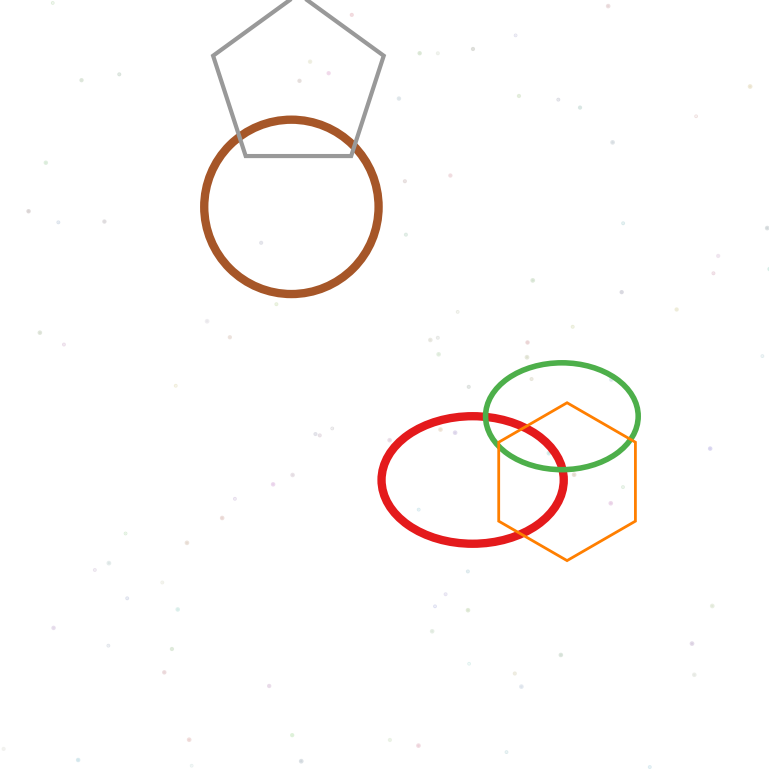[{"shape": "oval", "thickness": 3, "radius": 0.59, "center": [0.614, 0.377]}, {"shape": "oval", "thickness": 2, "radius": 0.5, "center": [0.73, 0.459]}, {"shape": "hexagon", "thickness": 1, "radius": 0.51, "center": [0.736, 0.374]}, {"shape": "circle", "thickness": 3, "radius": 0.57, "center": [0.378, 0.731]}, {"shape": "pentagon", "thickness": 1.5, "radius": 0.58, "center": [0.388, 0.892]}]